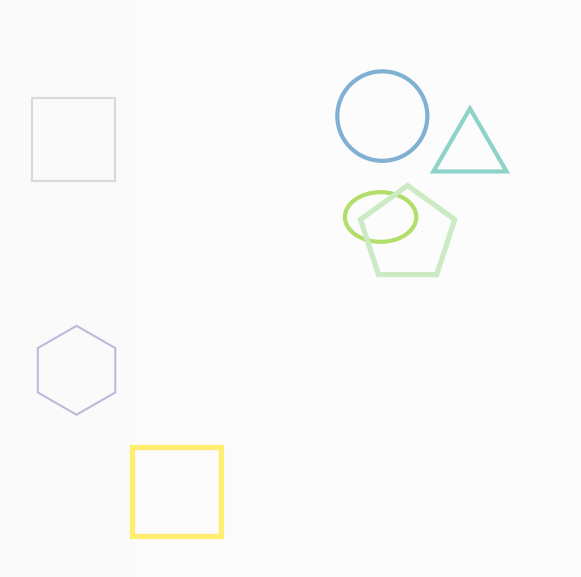[{"shape": "triangle", "thickness": 2, "radius": 0.36, "center": [0.809, 0.739]}, {"shape": "hexagon", "thickness": 1, "radius": 0.38, "center": [0.132, 0.358]}, {"shape": "circle", "thickness": 2, "radius": 0.39, "center": [0.658, 0.798]}, {"shape": "oval", "thickness": 2, "radius": 0.31, "center": [0.655, 0.623]}, {"shape": "square", "thickness": 1, "radius": 0.36, "center": [0.127, 0.757]}, {"shape": "pentagon", "thickness": 2.5, "radius": 0.43, "center": [0.701, 0.593]}, {"shape": "square", "thickness": 2.5, "radius": 0.39, "center": [0.304, 0.148]}]